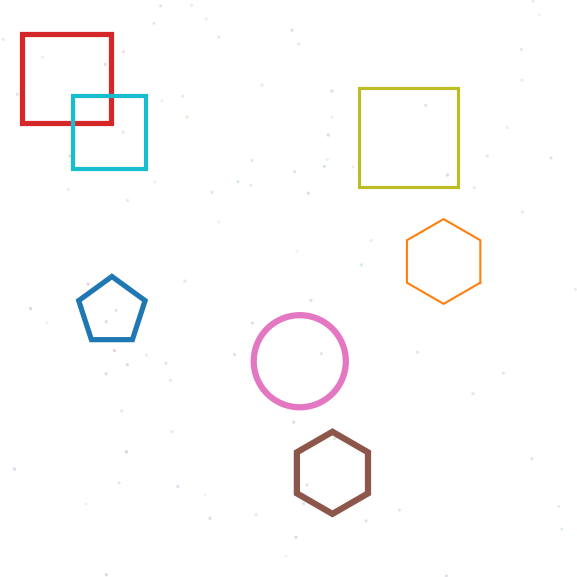[{"shape": "pentagon", "thickness": 2.5, "radius": 0.3, "center": [0.194, 0.46]}, {"shape": "hexagon", "thickness": 1, "radius": 0.37, "center": [0.768, 0.546]}, {"shape": "square", "thickness": 2.5, "radius": 0.39, "center": [0.115, 0.863]}, {"shape": "hexagon", "thickness": 3, "radius": 0.36, "center": [0.576, 0.18]}, {"shape": "circle", "thickness": 3, "radius": 0.4, "center": [0.519, 0.374]}, {"shape": "square", "thickness": 1.5, "radius": 0.43, "center": [0.708, 0.761]}, {"shape": "square", "thickness": 2, "radius": 0.32, "center": [0.189, 0.769]}]